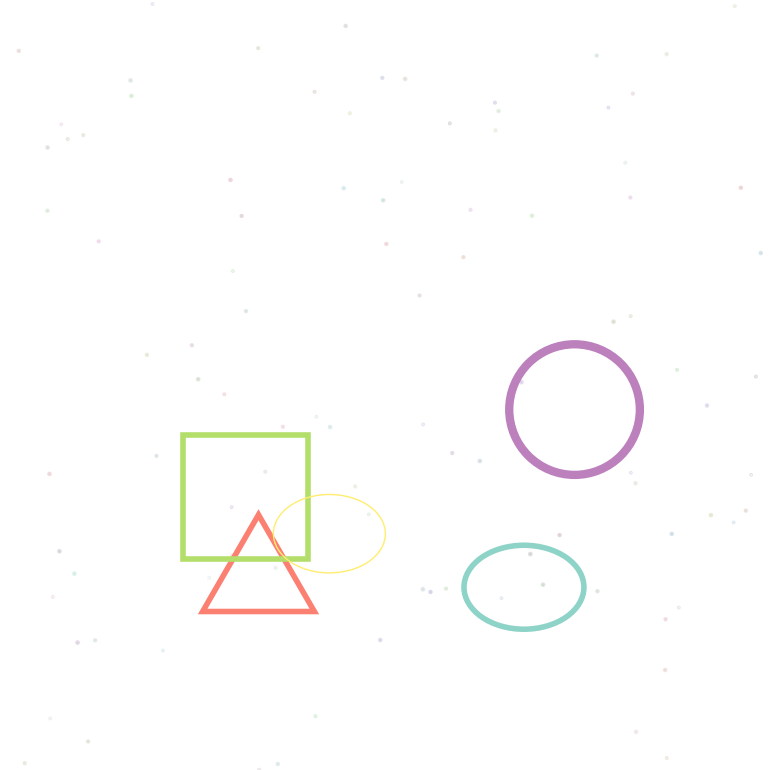[{"shape": "oval", "thickness": 2, "radius": 0.39, "center": [0.68, 0.237]}, {"shape": "triangle", "thickness": 2, "radius": 0.42, "center": [0.336, 0.248]}, {"shape": "square", "thickness": 2, "radius": 0.41, "center": [0.319, 0.355]}, {"shape": "circle", "thickness": 3, "radius": 0.42, "center": [0.746, 0.468]}, {"shape": "oval", "thickness": 0.5, "radius": 0.36, "center": [0.428, 0.307]}]